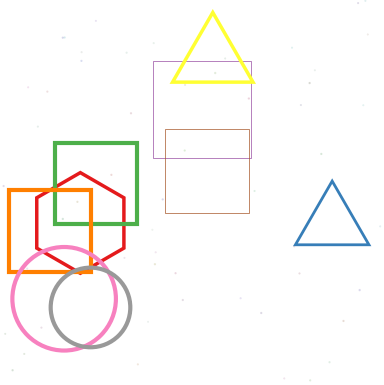[{"shape": "hexagon", "thickness": 2.5, "radius": 0.65, "center": [0.209, 0.421]}, {"shape": "triangle", "thickness": 2, "radius": 0.55, "center": [0.863, 0.419]}, {"shape": "square", "thickness": 3, "radius": 0.53, "center": [0.249, 0.523]}, {"shape": "square", "thickness": 0.5, "radius": 0.63, "center": [0.526, 0.715]}, {"shape": "square", "thickness": 3, "radius": 0.53, "center": [0.13, 0.401]}, {"shape": "triangle", "thickness": 2.5, "radius": 0.6, "center": [0.553, 0.847]}, {"shape": "square", "thickness": 0.5, "radius": 0.54, "center": [0.537, 0.555]}, {"shape": "circle", "thickness": 3, "radius": 0.67, "center": [0.167, 0.224]}, {"shape": "circle", "thickness": 3, "radius": 0.52, "center": [0.235, 0.201]}]